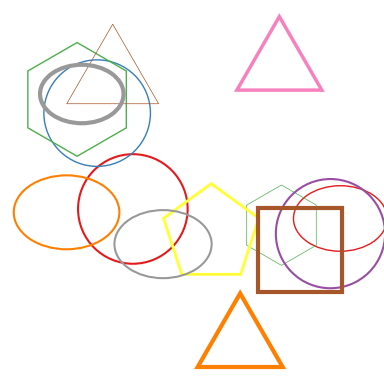[{"shape": "circle", "thickness": 1.5, "radius": 0.71, "center": [0.345, 0.457]}, {"shape": "oval", "thickness": 1, "radius": 0.61, "center": [0.884, 0.433]}, {"shape": "circle", "thickness": 1, "radius": 0.69, "center": [0.252, 0.706]}, {"shape": "hexagon", "thickness": 1, "radius": 0.74, "center": [0.2, 0.742]}, {"shape": "hexagon", "thickness": 0.5, "radius": 0.52, "center": [0.731, 0.415]}, {"shape": "circle", "thickness": 1.5, "radius": 0.71, "center": [0.858, 0.393]}, {"shape": "triangle", "thickness": 3, "radius": 0.64, "center": [0.624, 0.11]}, {"shape": "oval", "thickness": 1.5, "radius": 0.69, "center": [0.173, 0.449]}, {"shape": "pentagon", "thickness": 2, "radius": 0.65, "center": [0.549, 0.393]}, {"shape": "square", "thickness": 3, "radius": 0.54, "center": [0.778, 0.35]}, {"shape": "triangle", "thickness": 0.5, "radius": 0.69, "center": [0.293, 0.799]}, {"shape": "triangle", "thickness": 2.5, "radius": 0.64, "center": [0.726, 0.83]}, {"shape": "oval", "thickness": 1.5, "radius": 0.63, "center": [0.423, 0.366]}, {"shape": "oval", "thickness": 3, "radius": 0.54, "center": [0.212, 0.756]}]